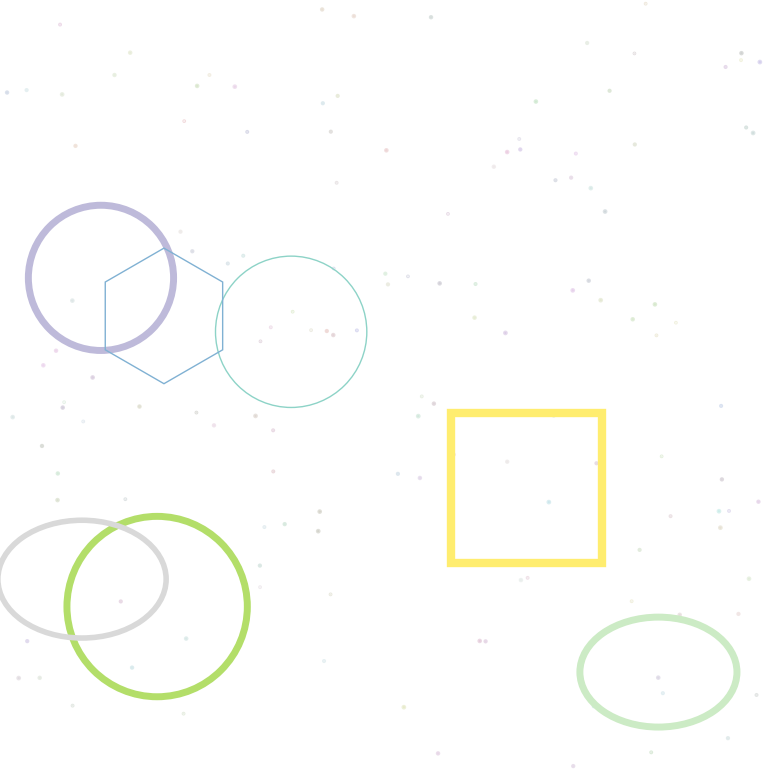[{"shape": "circle", "thickness": 0.5, "radius": 0.49, "center": [0.378, 0.569]}, {"shape": "circle", "thickness": 2.5, "radius": 0.47, "center": [0.131, 0.639]}, {"shape": "hexagon", "thickness": 0.5, "radius": 0.44, "center": [0.213, 0.59]}, {"shape": "circle", "thickness": 2.5, "radius": 0.59, "center": [0.204, 0.212]}, {"shape": "oval", "thickness": 2, "radius": 0.55, "center": [0.107, 0.248]}, {"shape": "oval", "thickness": 2.5, "radius": 0.51, "center": [0.855, 0.127]}, {"shape": "square", "thickness": 3, "radius": 0.49, "center": [0.684, 0.366]}]